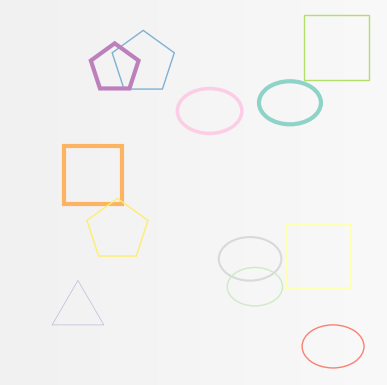[{"shape": "oval", "thickness": 3, "radius": 0.4, "center": [0.748, 0.733]}, {"shape": "square", "thickness": 1.5, "radius": 0.41, "center": [0.824, 0.333]}, {"shape": "triangle", "thickness": 0.5, "radius": 0.39, "center": [0.201, 0.195]}, {"shape": "oval", "thickness": 1, "radius": 0.4, "center": [0.859, 0.1]}, {"shape": "pentagon", "thickness": 1, "radius": 0.42, "center": [0.37, 0.837]}, {"shape": "square", "thickness": 3, "radius": 0.38, "center": [0.24, 0.545]}, {"shape": "square", "thickness": 1, "radius": 0.42, "center": [0.868, 0.876]}, {"shape": "oval", "thickness": 2.5, "radius": 0.42, "center": [0.541, 0.712]}, {"shape": "oval", "thickness": 1.5, "radius": 0.4, "center": [0.645, 0.328]}, {"shape": "pentagon", "thickness": 3, "radius": 0.32, "center": [0.296, 0.823]}, {"shape": "oval", "thickness": 1, "radius": 0.36, "center": [0.658, 0.255]}, {"shape": "pentagon", "thickness": 1, "radius": 0.41, "center": [0.303, 0.402]}]